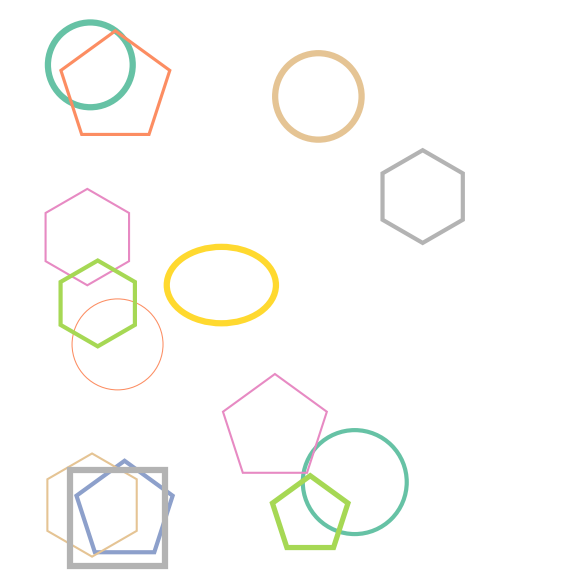[{"shape": "circle", "thickness": 2, "radius": 0.45, "center": [0.614, 0.164]}, {"shape": "circle", "thickness": 3, "radius": 0.37, "center": [0.156, 0.887]}, {"shape": "circle", "thickness": 0.5, "radius": 0.39, "center": [0.204, 0.403]}, {"shape": "pentagon", "thickness": 1.5, "radius": 0.5, "center": [0.2, 0.847]}, {"shape": "pentagon", "thickness": 2, "radius": 0.44, "center": [0.216, 0.114]}, {"shape": "pentagon", "thickness": 1, "radius": 0.47, "center": [0.476, 0.257]}, {"shape": "hexagon", "thickness": 1, "radius": 0.42, "center": [0.151, 0.589]}, {"shape": "hexagon", "thickness": 2, "radius": 0.37, "center": [0.169, 0.474]}, {"shape": "pentagon", "thickness": 2.5, "radius": 0.34, "center": [0.537, 0.107]}, {"shape": "oval", "thickness": 3, "radius": 0.47, "center": [0.383, 0.506]}, {"shape": "hexagon", "thickness": 1, "radius": 0.45, "center": [0.159, 0.125]}, {"shape": "circle", "thickness": 3, "radius": 0.37, "center": [0.551, 0.832]}, {"shape": "square", "thickness": 3, "radius": 0.41, "center": [0.204, 0.103]}, {"shape": "hexagon", "thickness": 2, "radius": 0.4, "center": [0.732, 0.659]}]